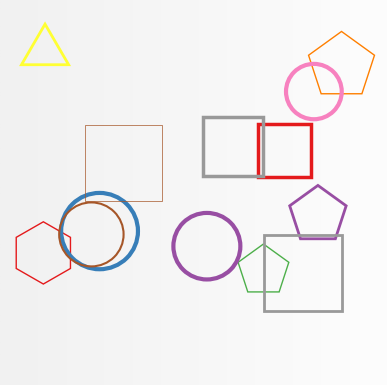[{"shape": "square", "thickness": 2.5, "radius": 0.34, "center": [0.734, 0.609]}, {"shape": "hexagon", "thickness": 1, "radius": 0.4, "center": [0.112, 0.343]}, {"shape": "circle", "thickness": 3, "radius": 0.5, "center": [0.257, 0.4]}, {"shape": "pentagon", "thickness": 1, "radius": 0.34, "center": [0.68, 0.297]}, {"shape": "circle", "thickness": 3, "radius": 0.43, "center": [0.534, 0.361]}, {"shape": "pentagon", "thickness": 2, "radius": 0.38, "center": [0.82, 0.442]}, {"shape": "pentagon", "thickness": 1, "radius": 0.45, "center": [0.881, 0.829]}, {"shape": "triangle", "thickness": 2, "radius": 0.35, "center": [0.116, 0.867]}, {"shape": "square", "thickness": 0.5, "radius": 0.49, "center": [0.319, 0.577]}, {"shape": "circle", "thickness": 1.5, "radius": 0.42, "center": [0.236, 0.391]}, {"shape": "circle", "thickness": 3, "radius": 0.36, "center": [0.81, 0.762]}, {"shape": "square", "thickness": 2.5, "radius": 0.39, "center": [0.602, 0.619]}, {"shape": "square", "thickness": 2, "radius": 0.5, "center": [0.782, 0.291]}]